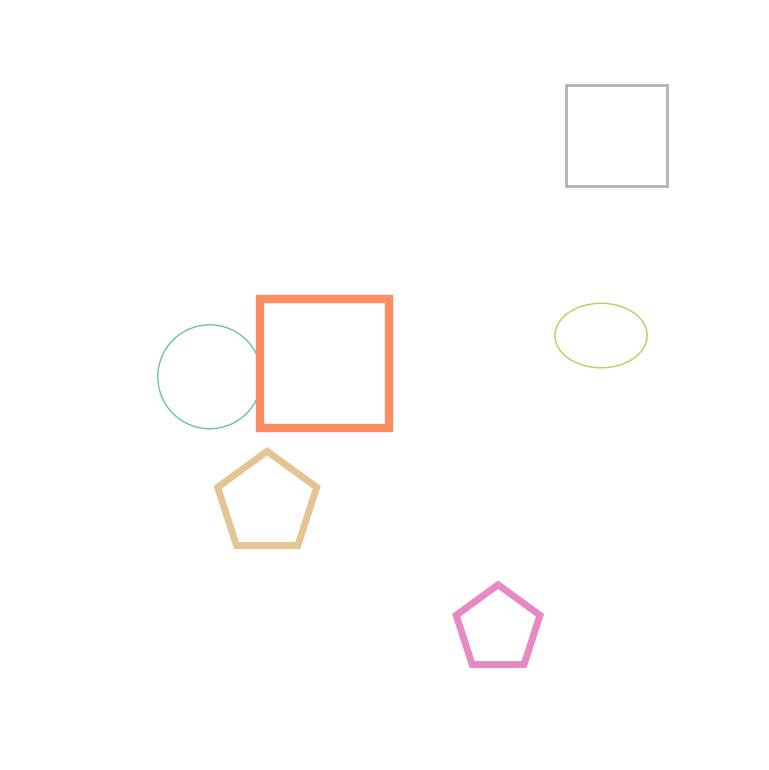[{"shape": "circle", "thickness": 0.5, "radius": 0.34, "center": [0.272, 0.511]}, {"shape": "square", "thickness": 3, "radius": 0.42, "center": [0.421, 0.528]}, {"shape": "pentagon", "thickness": 2.5, "radius": 0.29, "center": [0.647, 0.183]}, {"shape": "oval", "thickness": 0.5, "radius": 0.3, "center": [0.781, 0.564]}, {"shape": "pentagon", "thickness": 2.5, "radius": 0.34, "center": [0.347, 0.346]}, {"shape": "square", "thickness": 1, "radius": 0.33, "center": [0.801, 0.824]}]